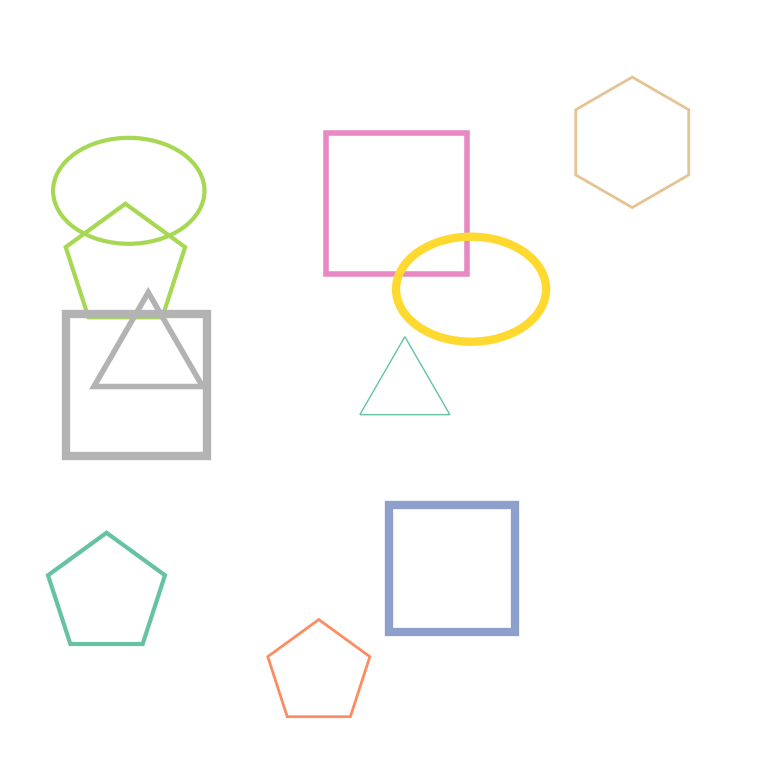[{"shape": "pentagon", "thickness": 1.5, "radius": 0.4, "center": [0.138, 0.228]}, {"shape": "triangle", "thickness": 0.5, "radius": 0.34, "center": [0.526, 0.495]}, {"shape": "pentagon", "thickness": 1, "radius": 0.35, "center": [0.414, 0.126]}, {"shape": "square", "thickness": 3, "radius": 0.41, "center": [0.587, 0.262]}, {"shape": "square", "thickness": 2, "radius": 0.46, "center": [0.515, 0.736]}, {"shape": "oval", "thickness": 1.5, "radius": 0.49, "center": [0.167, 0.752]}, {"shape": "pentagon", "thickness": 1.5, "radius": 0.41, "center": [0.163, 0.654]}, {"shape": "oval", "thickness": 3, "radius": 0.49, "center": [0.612, 0.624]}, {"shape": "hexagon", "thickness": 1, "radius": 0.42, "center": [0.821, 0.815]}, {"shape": "triangle", "thickness": 2, "radius": 0.41, "center": [0.193, 0.539]}, {"shape": "square", "thickness": 3, "radius": 0.46, "center": [0.177, 0.5]}]